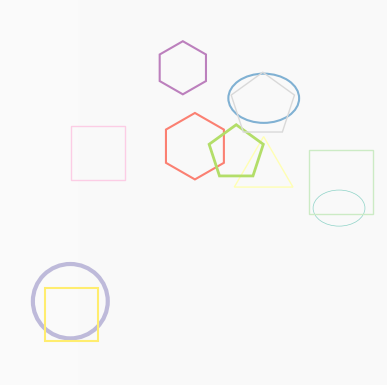[{"shape": "oval", "thickness": 0.5, "radius": 0.33, "center": [0.875, 0.459]}, {"shape": "triangle", "thickness": 1, "radius": 0.44, "center": [0.68, 0.558]}, {"shape": "circle", "thickness": 3, "radius": 0.48, "center": [0.181, 0.218]}, {"shape": "hexagon", "thickness": 1.5, "radius": 0.43, "center": [0.503, 0.62]}, {"shape": "oval", "thickness": 1.5, "radius": 0.46, "center": [0.681, 0.745]}, {"shape": "pentagon", "thickness": 2, "radius": 0.37, "center": [0.61, 0.603]}, {"shape": "square", "thickness": 1, "radius": 0.35, "center": [0.254, 0.603]}, {"shape": "pentagon", "thickness": 1, "radius": 0.43, "center": [0.678, 0.727]}, {"shape": "hexagon", "thickness": 1.5, "radius": 0.34, "center": [0.472, 0.824]}, {"shape": "square", "thickness": 1, "radius": 0.41, "center": [0.881, 0.527]}, {"shape": "square", "thickness": 1.5, "radius": 0.34, "center": [0.185, 0.182]}]